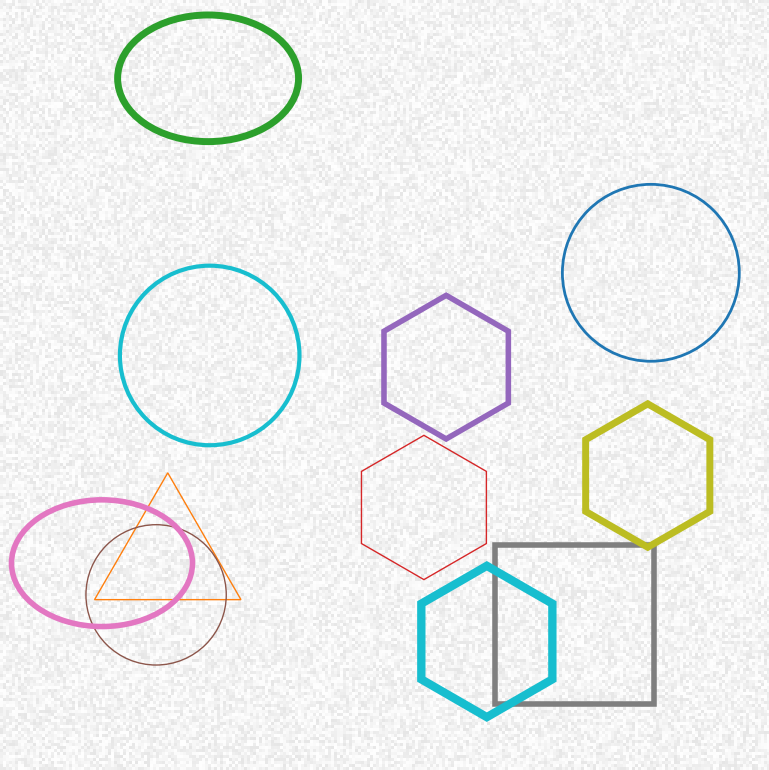[{"shape": "circle", "thickness": 1, "radius": 0.57, "center": [0.845, 0.646]}, {"shape": "triangle", "thickness": 0.5, "radius": 0.55, "center": [0.218, 0.276]}, {"shape": "oval", "thickness": 2.5, "radius": 0.59, "center": [0.27, 0.898]}, {"shape": "hexagon", "thickness": 0.5, "radius": 0.47, "center": [0.551, 0.341]}, {"shape": "hexagon", "thickness": 2, "radius": 0.47, "center": [0.579, 0.523]}, {"shape": "circle", "thickness": 0.5, "radius": 0.46, "center": [0.203, 0.227]}, {"shape": "oval", "thickness": 2, "radius": 0.59, "center": [0.132, 0.269]}, {"shape": "square", "thickness": 2, "radius": 0.52, "center": [0.746, 0.189]}, {"shape": "hexagon", "thickness": 2.5, "radius": 0.47, "center": [0.841, 0.382]}, {"shape": "circle", "thickness": 1.5, "radius": 0.58, "center": [0.272, 0.538]}, {"shape": "hexagon", "thickness": 3, "radius": 0.49, "center": [0.632, 0.167]}]